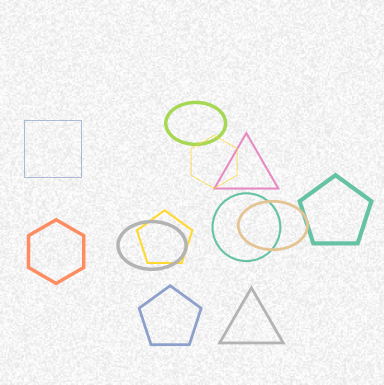[{"shape": "circle", "thickness": 1.5, "radius": 0.44, "center": [0.64, 0.41]}, {"shape": "pentagon", "thickness": 3, "radius": 0.49, "center": [0.871, 0.447]}, {"shape": "hexagon", "thickness": 2.5, "radius": 0.41, "center": [0.146, 0.347]}, {"shape": "pentagon", "thickness": 2, "radius": 0.42, "center": [0.442, 0.173]}, {"shape": "square", "thickness": 0.5, "radius": 0.37, "center": [0.137, 0.614]}, {"shape": "triangle", "thickness": 1.5, "radius": 0.48, "center": [0.64, 0.558]}, {"shape": "oval", "thickness": 2.5, "radius": 0.39, "center": [0.508, 0.68]}, {"shape": "hexagon", "thickness": 0.5, "radius": 0.34, "center": [0.556, 0.579]}, {"shape": "pentagon", "thickness": 1.5, "radius": 0.38, "center": [0.428, 0.378]}, {"shape": "oval", "thickness": 2, "radius": 0.45, "center": [0.709, 0.414]}, {"shape": "triangle", "thickness": 2, "radius": 0.48, "center": [0.653, 0.157]}, {"shape": "oval", "thickness": 2.5, "radius": 0.44, "center": [0.395, 0.363]}]